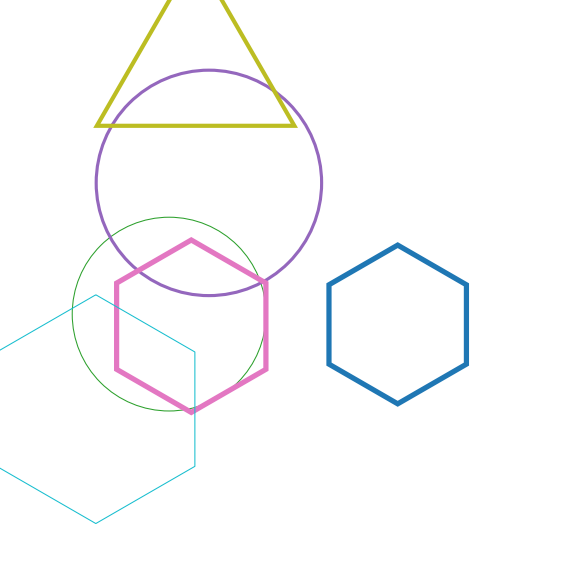[{"shape": "hexagon", "thickness": 2.5, "radius": 0.69, "center": [0.689, 0.437]}, {"shape": "circle", "thickness": 0.5, "radius": 0.84, "center": [0.293, 0.455]}, {"shape": "circle", "thickness": 1.5, "radius": 0.98, "center": [0.362, 0.682]}, {"shape": "hexagon", "thickness": 2.5, "radius": 0.75, "center": [0.331, 0.434]}, {"shape": "triangle", "thickness": 2, "radius": 0.99, "center": [0.339, 0.88]}, {"shape": "hexagon", "thickness": 0.5, "radius": 0.99, "center": [0.166, 0.291]}]